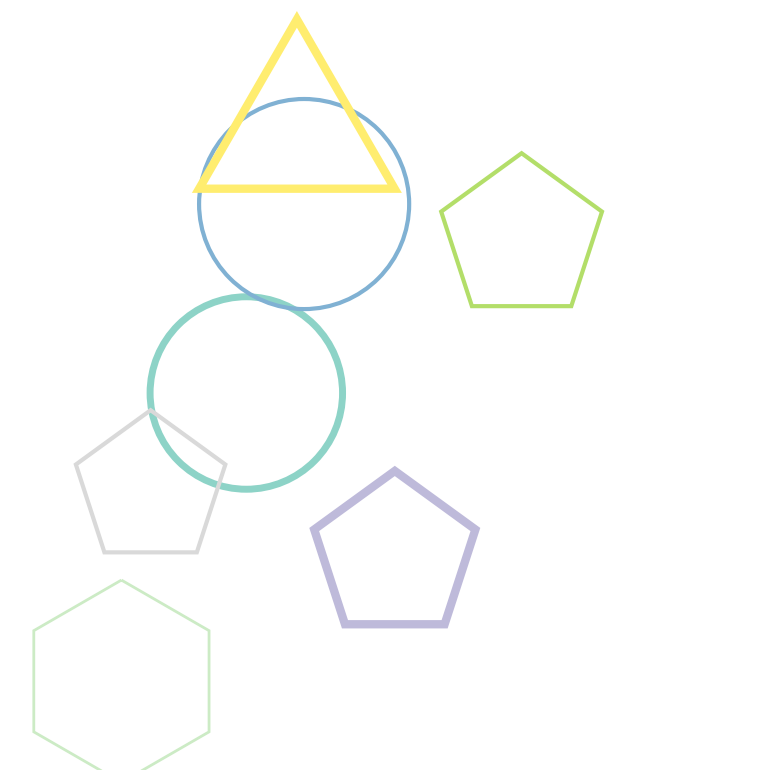[{"shape": "circle", "thickness": 2.5, "radius": 0.62, "center": [0.32, 0.49]}, {"shape": "pentagon", "thickness": 3, "radius": 0.55, "center": [0.513, 0.278]}, {"shape": "circle", "thickness": 1.5, "radius": 0.68, "center": [0.395, 0.735]}, {"shape": "pentagon", "thickness": 1.5, "radius": 0.55, "center": [0.677, 0.691]}, {"shape": "pentagon", "thickness": 1.5, "radius": 0.51, "center": [0.196, 0.365]}, {"shape": "hexagon", "thickness": 1, "radius": 0.66, "center": [0.158, 0.115]}, {"shape": "triangle", "thickness": 3, "radius": 0.73, "center": [0.386, 0.828]}]